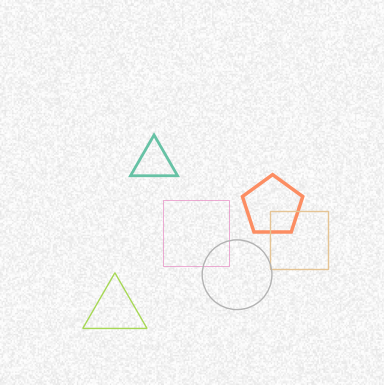[{"shape": "triangle", "thickness": 2, "radius": 0.35, "center": [0.4, 0.579]}, {"shape": "pentagon", "thickness": 2.5, "radius": 0.41, "center": [0.708, 0.464]}, {"shape": "square", "thickness": 0.5, "radius": 0.42, "center": [0.509, 0.395]}, {"shape": "triangle", "thickness": 1, "radius": 0.48, "center": [0.298, 0.195]}, {"shape": "square", "thickness": 1, "radius": 0.37, "center": [0.776, 0.377]}, {"shape": "circle", "thickness": 1, "radius": 0.45, "center": [0.616, 0.286]}]